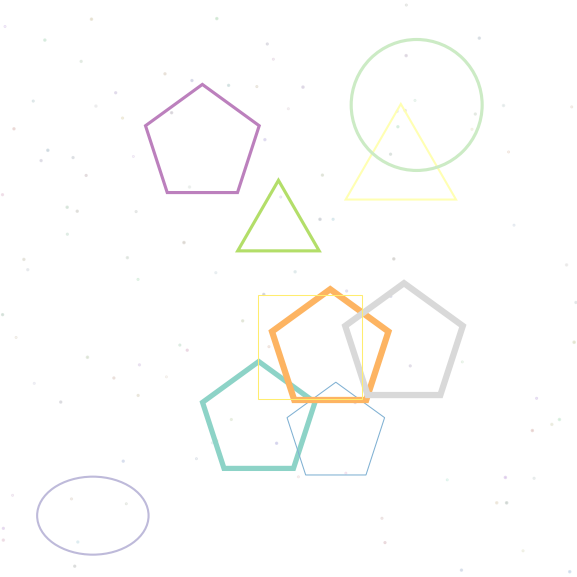[{"shape": "pentagon", "thickness": 2.5, "radius": 0.51, "center": [0.448, 0.271]}, {"shape": "triangle", "thickness": 1, "radius": 0.55, "center": [0.694, 0.709]}, {"shape": "oval", "thickness": 1, "radius": 0.48, "center": [0.161, 0.106]}, {"shape": "pentagon", "thickness": 0.5, "radius": 0.44, "center": [0.582, 0.248]}, {"shape": "pentagon", "thickness": 3, "radius": 0.53, "center": [0.572, 0.392]}, {"shape": "triangle", "thickness": 1.5, "radius": 0.41, "center": [0.482, 0.605]}, {"shape": "pentagon", "thickness": 3, "radius": 0.54, "center": [0.7, 0.402]}, {"shape": "pentagon", "thickness": 1.5, "radius": 0.52, "center": [0.35, 0.749]}, {"shape": "circle", "thickness": 1.5, "radius": 0.57, "center": [0.722, 0.817]}, {"shape": "square", "thickness": 0.5, "radius": 0.45, "center": [0.537, 0.398]}]